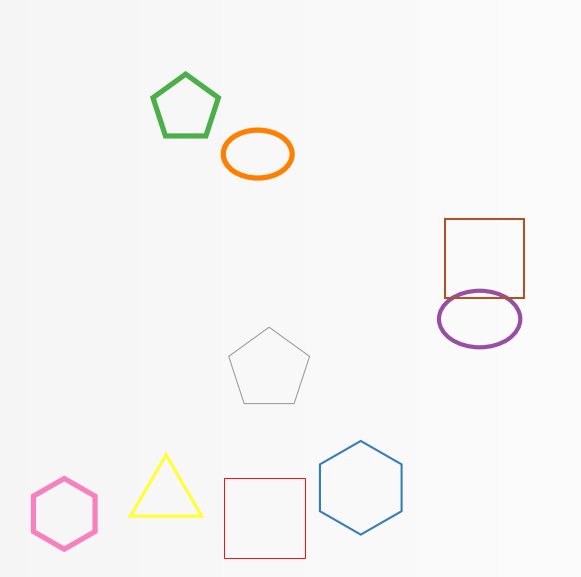[{"shape": "square", "thickness": 0.5, "radius": 0.35, "center": [0.455, 0.102]}, {"shape": "hexagon", "thickness": 1, "radius": 0.41, "center": [0.621, 0.154]}, {"shape": "pentagon", "thickness": 2.5, "radius": 0.3, "center": [0.319, 0.812]}, {"shape": "oval", "thickness": 2, "radius": 0.35, "center": [0.825, 0.447]}, {"shape": "oval", "thickness": 2.5, "radius": 0.3, "center": [0.443, 0.732]}, {"shape": "triangle", "thickness": 1.5, "radius": 0.35, "center": [0.286, 0.141]}, {"shape": "square", "thickness": 1, "radius": 0.34, "center": [0.834, 0.552]}, {"shape": "hexagon", "thickness": 2.5, "radius": 0.31, "center": [0.111, 0.109]}, {"shape": "pentagon", "thickness": 0.5, "radius": 0.37, "center": [0.463, 0.359]}]